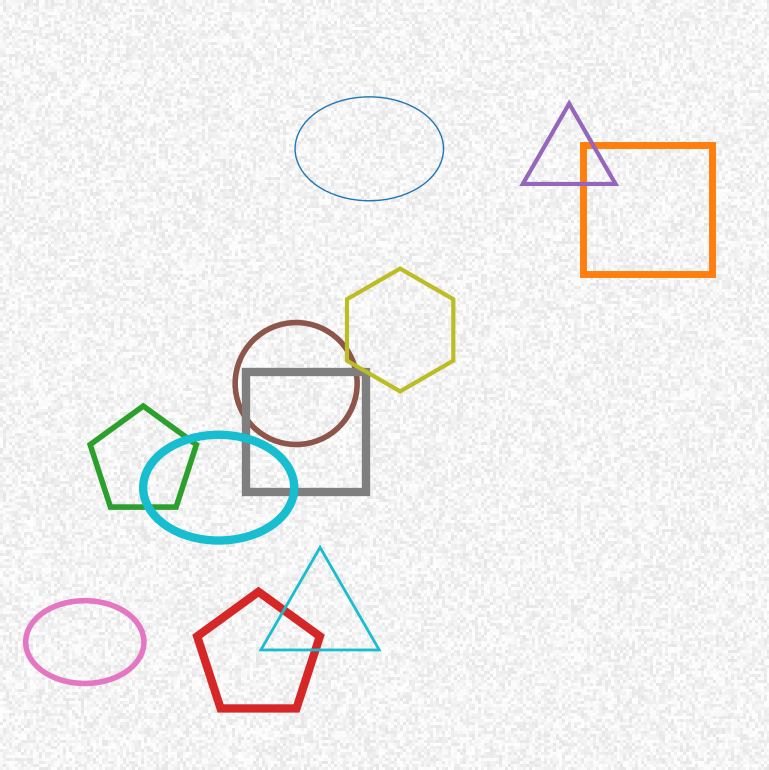[{"shape": "oval", "thickness": 0.5, "radius": 0.48, "center": [0.48, 0.807]}, {"shape": "square", "thickness": 2.5, "radius": 0.42, "center": [0.841, 0.728]}, {"shape": "pentagon", "thickness": 2, "radius": 0.36, "center": [0.186, 0.4]}, {"shape": "pentagon", "thickness": 3, "radius": 0.42, "center": [0.336, 0.148]}, {"shape": "triangle", "thickness": 1.5, "radius": 0.35, "center": [0.739, 0.796]}, {"shape": "circle", "thickness": 2, "radius": 0.4, "center": [0.385, 0.502]}, {"shape": "oval", "thickness": 2, "radius": 0.38, "center": [0.11, 0.166]}, {"shape": "square", "thickness": 3, "radius": 0.39, "center": [0.398, 0.439]}, {"shape": "hexagon", "thickness": 1.5, "radius": 0.4, "center": [0.52, 0.571]}, {"shape": "oval", "thickness": 3, "radius": 0.49, "center": [0.284, 0.367]}, {"shape": "triangle", "thickness": 1, "radius": 0.44, "center": [0.416, 0.2]}]